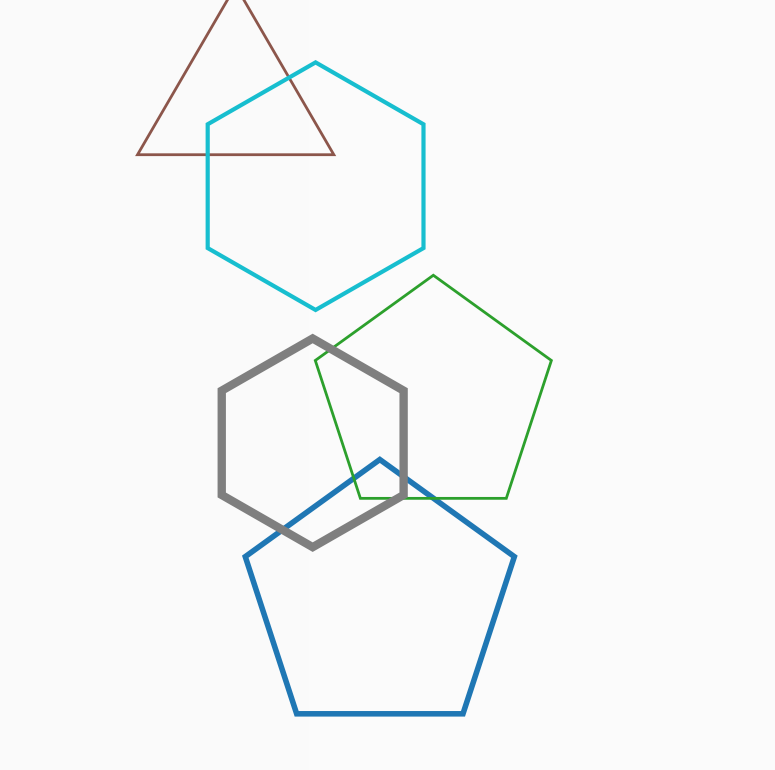[{"shape": "pentagon", "thickness": 2, "radius": 0.91, "center": [0.49, 0.221]}, {"shape": "pentagon", "thickness": 1, "radius": 0.8, "center": [0.559, 0.482]}, {"shape": "triangle", "thickness": 1, "radius": 0.73, "center": [0.304, 0.872]}, {"shape": "hexagon", "thickness": 3, "radius": 0.68, "center": [0.403, 0.425]}, {"shape": "hexagon", "thickness": 1.5, "radius": 0.8, "center": [0.407, 0.758]}]